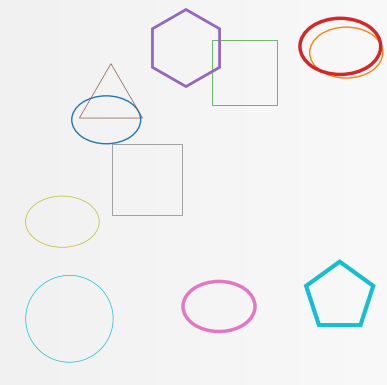[{"shape": "oval", "thickness": 1, "radius": 0.44, "center": [0.274, 0.689]}, {"shape": "oval", "thickness": 1, "radius": 0.47, "center": [0.894, 0.863]}, {"shape": "square", "thickness": 0.5, "radius": 0.42, "center": [0.63, 0.812]}, {"shape": "oval", "thickness": 2.5, "radius": 0.52, "center": [0.878, 0.88]}, {"shape": "hexagon", "thickness": 2, "radius": 0.5, "center": [0.48, 0.875]}, {"shape": "triangle", "thickness": 0.5, "radius": 0.47, "center": [0.286, 0.74]}, {"shape": "oval", "thickness": 2.5, "radius": 0.46, "center": [0.565, 0.204]}, {"shape": "square", "thickness": 0.5, "radius": 0.46, "center": [0.379, 0.534]}, {"shape": "oval", "thickness": 0.5, "radius": 0.48, "center": [0.161, 0.424]}, {"shape": "circle", "thickness": 0.5, "radius": 0.56, "center": [0.179, 0.172]}, {"shape": "pentagon", "thickness": 3, "radius": 0.46, "center": [0.877, 0.229]}]